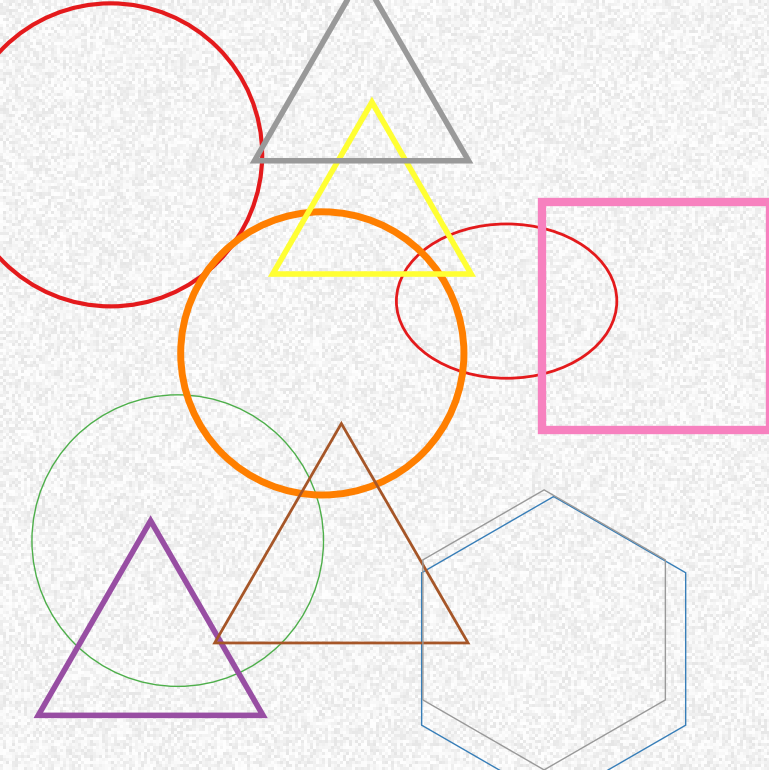[{"shape": "oval", "thickness": 1, "radius": 0.72, "center": [0.658, 0.609]}, {"shape": "circle", "thickness": 1.5, "radius": 0.98, "center": [0.144, 0.799]}, {"shape": "hexagon", "thickness": 0.5, "radius": 0.99, "center": [0.719, 0.157]}, {"shape": "circle", "thickness": 0.5, "radius": 0.95, "center": [0.231, 0.298]}, {"shape": "triangle", "thickness": 2, "radius": 0.84, "center": [0.196, 0.155]}, {"shape": "circle", "thickness": 2.5, "radius": 0.92, "center": [0.419, 0.541]}, {"shape": "triangle", "thickness": 2, "radius": 0.74, "center": [0.483, 0.719]}, {"shape": "triangle", "thickness": 1, "radius": 0.95, "center": [0.443, 0.26]}, {"shape": "square", "thickness": 3, "radius": 0.74, "center": [0.852, 0.59]}, {"shape": "triangle", "thickness": 2, "radius": 0.8, "center": [0.47, 0.871]}, {"shape": "hexagon", "thickness": 0.5, "radius": 0.91, "center": [0.707, 0.182]}]